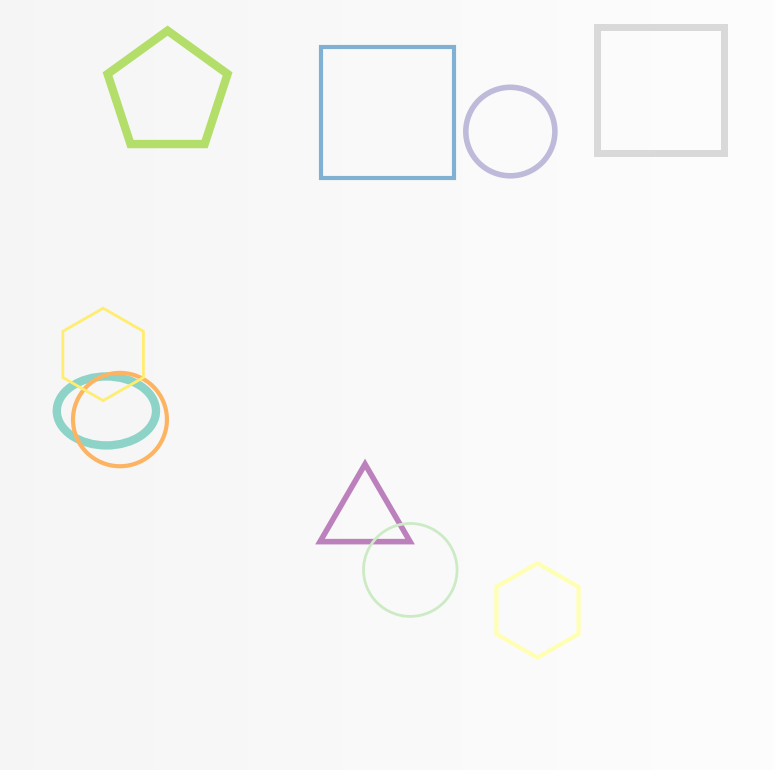[{"shape": "oval", "thickness": 3, "radius": 0.32, "center": [0.137, 0.466]}, {"shape": "hexagon", "thickness": 1.5, "radius": 0.31, "center": [0.693, 0.207]}, {"shape": "circle", "thickness": 2, "radius": 0.29, "center": [0.659, 0.829]}, {"shape": "square", "thickness": 1.5, "radius": 0.43, "center": [0.5, 0.854]}, {"shape": "circle", "thickness": 1.5, "radius": 0.3, "center": [0.155, 0.455]}, {"shape": "pentagon", "thickness": 3, "radius": 0.41, "center": [0.216, 0.879]}, {"shape": "square", "thickness": 2.5, "radius": 0.41, "center": [0.852, 0.883]}, {"shape": "triangle", "thickness": 2, "radius": 0.34, "center": [0.471, 0.33]}, {"shape": "circle", "thickness": 1, "radius": 0.3, "center": [0.529, 0.26]}, {"shape": "hexagon", "thickness": 1, "radius": 0.3, "center": [0.133, 0.54]}]